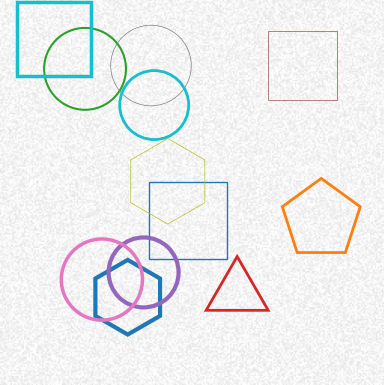[{"shape": "square", "thickness": 1, "radius": 0.5, "center": [0.489, 0.427]}, {"shape": "hexagon", "thickness": 3, "radius": 0.48, "center": [0.332, 0.228]}, {"shape": "pentagon", "thickness": 2, "radius": 0.53, "center": [0.834, 0.43]}, {"shape": "circle", "thickness": 1.5, "radius": 0.53, "center": [0.221, 0.821]}, {"shape": "triangle", "thickness": 2, "radius": 0.47, "center": [0.616, 0.241]}, {"shape": "circle", "thickness": 3, "radius": 0.45, "center": [0.373, 0.292]}, {"shape": "square", "thickness": 0.5, "radius": 0.45, "center": [0.787, 0.83]}, {"shape": "circle", "thickness": 2.5, "radius": 0.53, "center": [0.265, 0.274]}, {"shape": "circle", "thickness": 0.5, "radius": 0.52, "center": [0.392, 0.83]}, {"shape": "hexagon", "thickness": 0.5, "radius": 0.56, "center": [0.436, 0.529]}, {"shape": "circle", "thickness": 2, "radius": 0.45, "center": [0.401, 0.727]}, {"shape": "square", "thickness": 2.5, "radius": 0.48, "center": [0.141, 0.898]}]